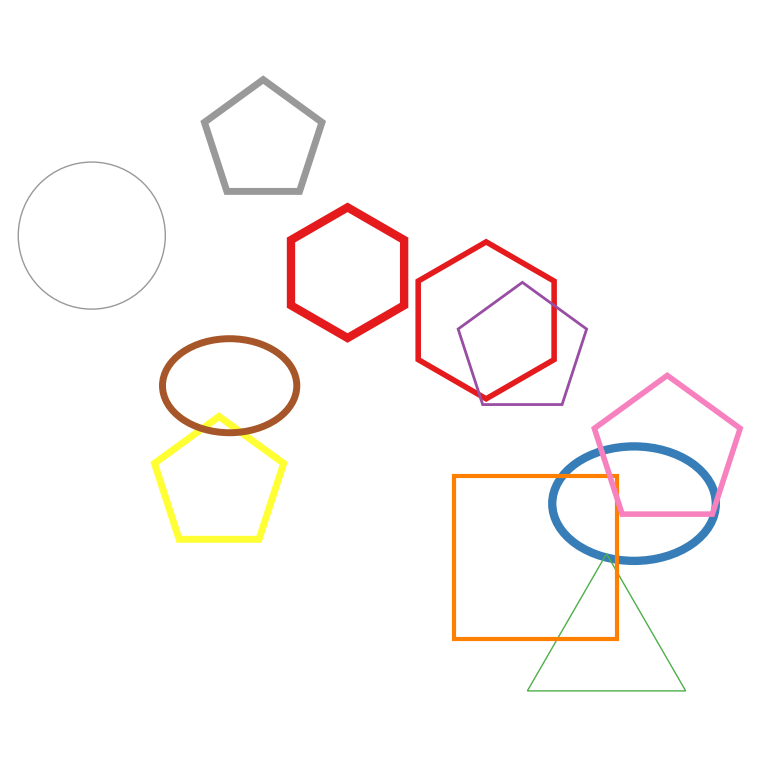[{"shape": "hexagon", "thickness": 2, "radius": 0.51, "center": [0.631, 0.584]}, {"shape": "hexagon", "thickness": 3, "radius": 0.42, "center": [0.451, 0.646]}, {"shape": "oval", "thickness": 3, "radius": 0.53, "center": [0.823, 0.346]}, {"shape": "triangle", "thickness": 0.5, "radius": 0.59, "center": [0.788, 0.162]}, {"shape": "pentagon", "thickness": 1, "radius": 0.44, "center": [0.678, 0.546]}, {"shape": "square", "thickness": 1.5, "radius": 0.53, "center": [0.695, 0.276]}, {"shape": "pentagon", "thickness": 2.5, "radius": 0.44, "center": [0.284, 0.371]}, {"shape": "oval", "thickness": 2.5, "radius": 0.44, "center": [0.298, 0.499]}, {"shape": "pentagon", "thickness": 2, "radius": 0.5, "center": [0.867, 0.413]}, {"shape": "pentagon", "thickness": 2.5, "radius": 0.4, "center": [0.342, 0.816]}, {"shape": "circle", "thickness": 0.5, "radius": 0.48, "center": [0.119, 0.694]}]